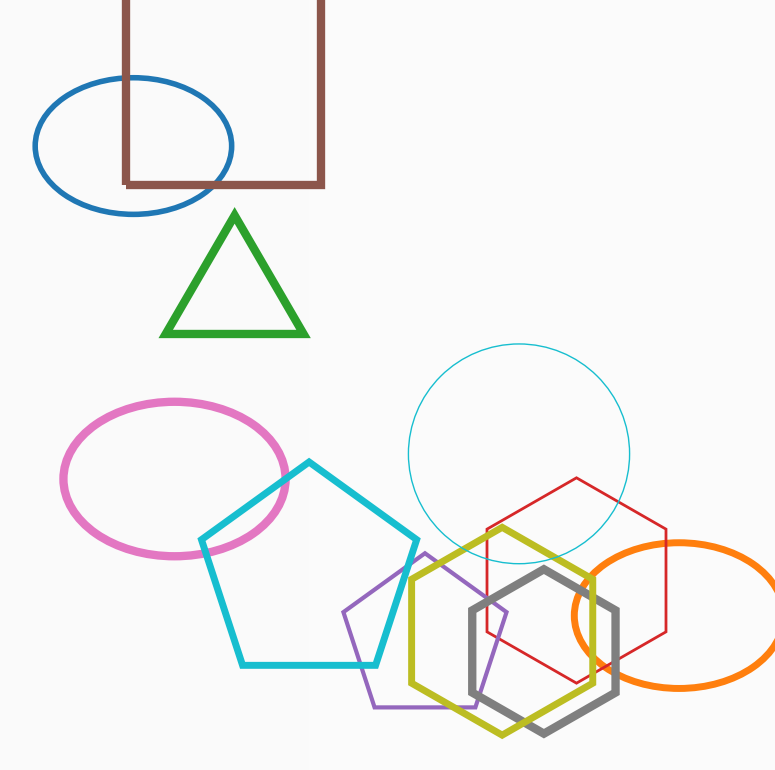[{"shape": "oval", "thickness": 2, "radius": 0.63, "center": [0.172, 0.81]}, {"shape": "oval", "thickness": 2.5, "radius": 0.68, "center": [0.876, 0.201]}, {"shape": "triangle", "thickness": 3, "radius": 0.51, "center": [0.303, 0.618]}, {"shape": "hexagon", "thickness": 1, "radius": 0.67, "center": [0.744, 0.246]}, {"shape": "pentagon", "thickness": 1.5, "radius": 0.55, "center": [0.548, 0.171]}, {"shape": "square", "thickness": 3, "radius": 0.63, "center": [0.288, 0.885]}, {"shape": "oval", "thickness": 3, "radius": 0.72, "center": [0.225, 0.378]}, {"shape": "hexagon", "thickness": 3, "radius": 0.53, "center": [0.702, 0.154]}, {"shape": "hexagon", "thickness": 2.5, "radius": 0.67, "center": [0.648, 0.18]}, {"shape": "pentagon", "thickness": 2.5, "radius": 0.73, "center": [0.399, 0.254]}, {"shape": "circle", "thickness": 0.5, "radius": 0.71, "center": [0.67, 0.411]}]